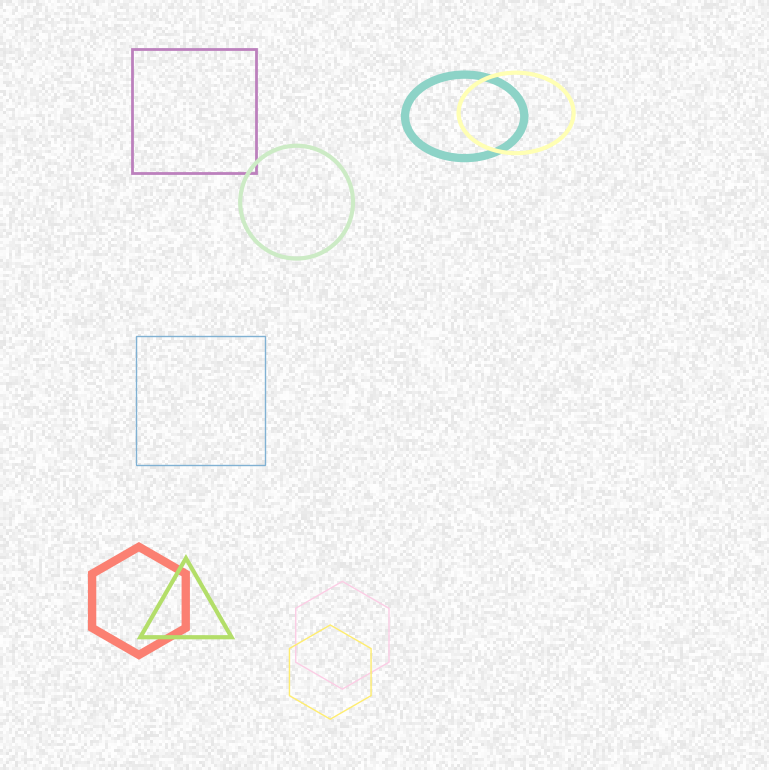[{"shape": "oval", "thickness": 3, "radius": 0.39, "center": [0.603, 0.849]}, {"shape": "oval", "thickness": 1.5, "radius": 0.37, "center": [0.67, 0.853]}, {"shape": "hexagon", "thickness": 3, "radius": 0.35, "center": [0.18, 0.22]}, {"shape": "square", "thickness": 0.5, "radius": 0.42, "center": [0.26, 0.48]}, {"shape": "triangle", "thickness": 1.5, "radius": 0.34, "center": [0.241, 0.207]}, {"shape": "hexagon", "thickness": 0.5, "radius": 0.35, "center": [0.445, 0.175]}, {"shape": "square", "thickness": 1, "radius": 0.4, "center": [0.252, 0.856]}, {"shape": "circle", "thickness": 1.5, "radius": 0.37, "center": [0.385, 0.737]}, {"shape": "hexagon", "thickness": 0.5, "radius": 0.31, "center": [0.429, 0.127]}]